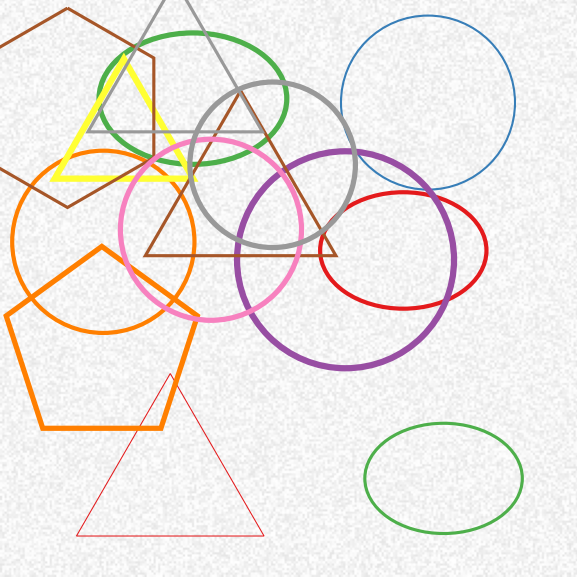[{"shape": "oval", "thickness": 2, "radius": 0.72, "center": [0.698, 0.565]}, {"shape": "triangle", "thickness": 0.5, "radius": 0.94, "center": [0.295, 0.165]}, {"shape": "circle", "thickness": 1, "radius": 0.75, "center": [0.741, 0.821]}, {"shape": "oval", "thickness": 2.5, "radius": 0.81, "center": [0.334, 0.828]}, {"shape": "oval", "thickness": 1.5, "radius": 0.68, "center": [0.768, 0.171]}, {"shape": "circle", "thickness": 3, "radius": 0.94, "center": [0.598, 0.549]}, {"shape": "circle", "thickness": 2, "radius": 0.79, "center": [0.179, 0.58]}, {"shape": "pentagon", "thickness": 2.5, "radius": 0.87, "center": [0.176, 0.398]}, {"shape": "triangle", "thickness": 3, "radius": 0.69, "center": [0.215, 0.759]}, {"shape": "hexagon", "thickness": 1.5, "radius": 0.86, "center": [0.117, 0.812]}, {"shape": "triangle", "thickness": 1.5, "radius": 0.95, "center": [0.417, 0.652]}, {"shape": "circle", "thickness": 2.5, "radius": 0.78, "center": [0.365, 0.601]}, {"shape": "triangle", "thickness": 1.5, "radius": 0.87, "center": [0.303, 0.858]}, {"shape": "circle", "thickness": 2.5, "radius": 0.72, "center": [0.472, 0.714]}]